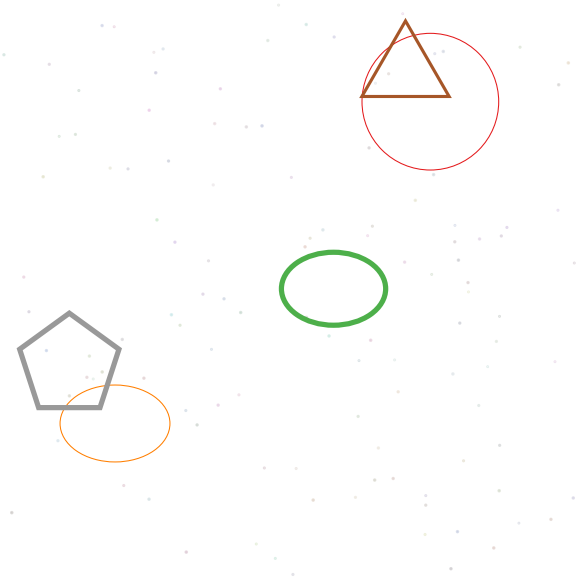[{"shape": "circle", "thickness": 0.5, "radius": 0.59, "center": [0.745, 0.823]}, {"shape": "oval", "thickness": 2.5, "radius": 0.45, "center": [0.578, 0.499]}, {"shape": "oval", "thickness": 0.5, "radius": 0.48, "center": [0.199, 0.266]}, {"shape": "triangle", "thickness": 1.5, "radius": 0.44, "center": [0.702, 0.876]}, {"shape": "pentagon", "thickness": 2.5, "radius": 0.45, "center": [0.12, 0.366]}]